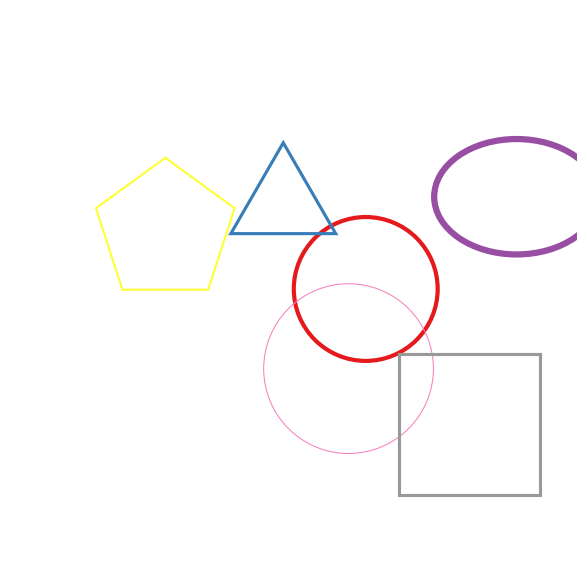[{"shape": "circle", "thickness": 2, "radius": 0.62, "center": [0.633, 0.499]}, {"shape": "triangle", "thickness": 1.5, "radius": 0.52, "center": [0.491, 0.647]}, {"shape": "oval", "thickness": 3, "radius": 0.71, "center": [0.895, 0.658]}, {"shape": "pentagon", "thickness": 1, "radius": 0.63, "center": [0.286, 0.6]}, {"shape": "circle", "thickness": 0.5, "radius": 0.73, "center": [0.604, 0.361]}, {"shape": "square", "thickness": 1.5, "radius": 0.61, "center": [0.813, 0.264]}]